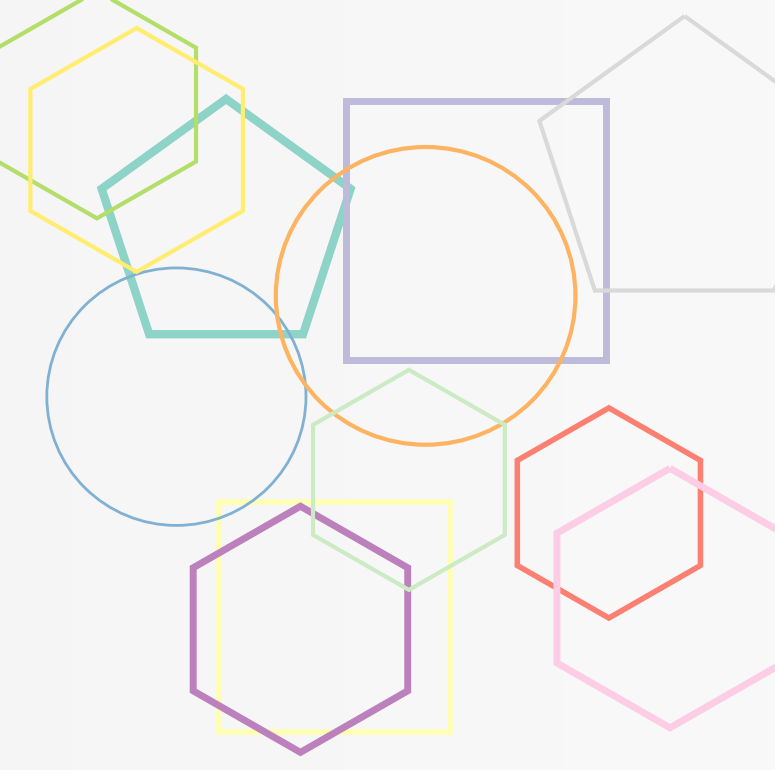[{"shape": "pentagon", "thickness": 3, "radius": 0.84, "center": [0.292, 0.703]}, {"shape": "square", "thickness": 2, "radius": 0.75, "center": [0.432, 0.199]}, {"shape": "square", "thickness": 2.5, "radius": 0.84, "center": [0.614, 0.7]}, {"shape": "hexagon", "thickness": 2, "radius": 0.68, "center": [0.786, 0.334]}, {"shape": "circle", "thickness": 1, "radius": 0.84, "center": [0.228, 0.485]}, {"shape": "circle", "thickness": 1.5, "radius": 0.97, "center": [0.549, 0.616]}, {"shape": "hexagon", "thickness": 1.5, "radius": 0.74, "center": [0.125, 0.864]}, {"shape": "hexagon", "thickness": 2.5, "radius": 0.84, "center": [0.864, 0.223]}, {"shape": "pentagon", "thickness": 1.5, "radius": 0.99, "center": [0.883, 0.782]}, {"shape": "hexagon", "thickness": 2.5, "radius": 0.8, "center": [0.388, 0.183]}, {"shape": "hexagon", "thickness": 1.5, "radius": 0.71, "center": [0.528, 0.377]}, {"shape": "hexagon", "thickness": 1.5, "radius": 0.79, "center": [0.176, 0.805]}]